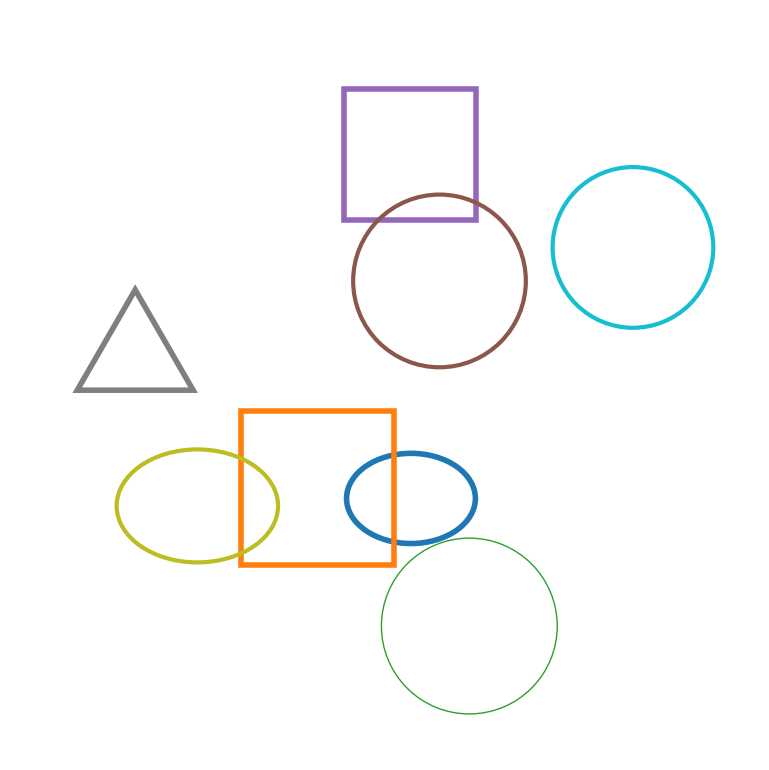[{"shape": "oval", "thickness": 2, "radius": 0.42, "center": [0.534, 0.353]}, {"shape": "square", "thickness": 2, "radius": 0.5, "center": [0.412, 0.366]}, {"shape": "circle", "thickness": 0.5, "radius": 0.57, "center": [0.61, 0.187]}, {"shape": "square", "thickness": 2, "radius": 0.43, "center": [0.533, 0.799]}, {"shape": "circle", "thickness": 1.5, "radius": 0.56, "center": [0.571, 0.635]}, {"shape": "triangle", "thickness": 2, "radius": 0.43, "center": [0.176, 0.537]}, {"shape": "oval", "thickness": 1.5, "radius": 0.52, "center": [0.256, 0.343]}, {"shape": "circle", "thickness": 1.5, "radius": 0.52, "center": [0.822, 0.679]}]